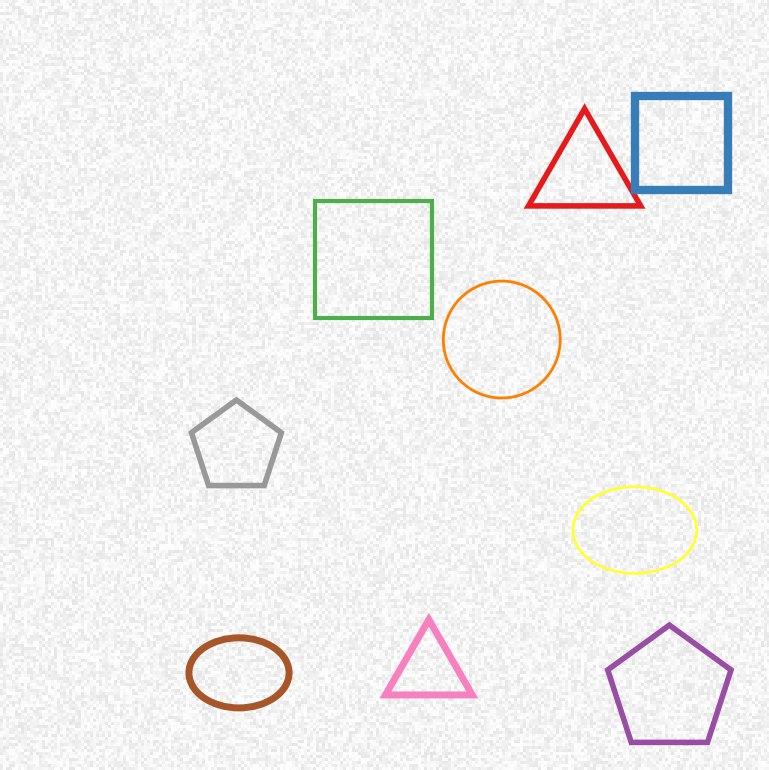[{"shape": "triangle", "thickness": 2, "radius": 0.42, "center": [0.759, 0.775]}, {"shape": "square", "thickness": 3, "radius": 0.3, "center": [0.885, 0.814]}, {"shape": "square", "thickness": 1.5, "radius": 0.38, "center": [0.486, 0.662]}, {"shape": "pentagon", "thickness": 2, "radius": 0.42, "center": [0.869, 0.104]}, {"shape": "circle", "thickness": 1, "radius": 0.38, "center": [0.652, 0.559]}, {"shape": "oval", "thickness": 1, "radius": 0.4, "center": [0.824, 0.312]}, {"shape": "oval", "thickness": 2.5, "radius": 0.33, "center": [0.31, 0.126]}, {"shape": "triangle", "thickness": 2.5, "radius": 0.33, "center": [0.557, 0.13]}, {"shape": "pentagon", "thickness": 2, "radius": 0.31, "center": [0.307, 0.419]}]